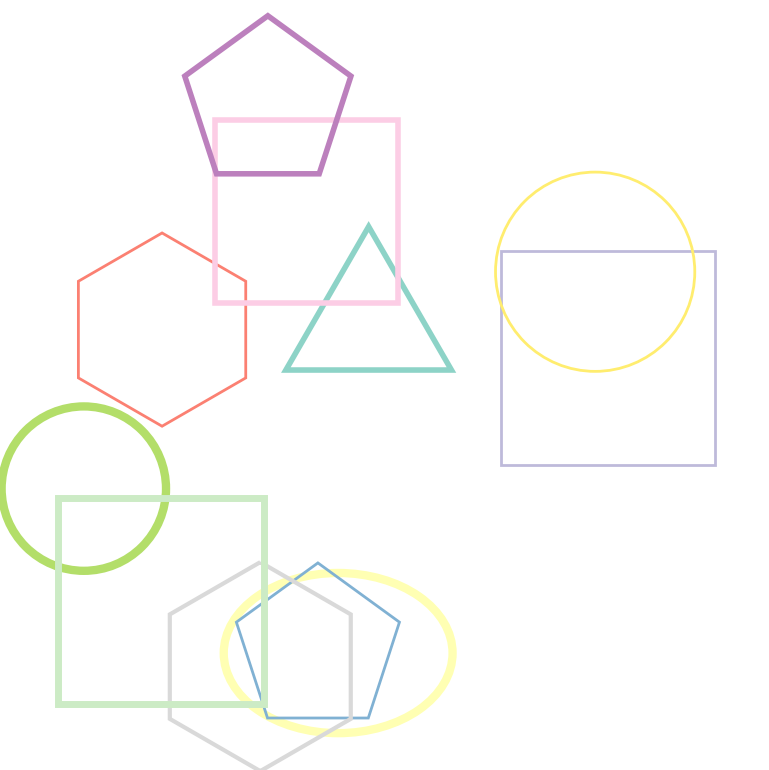[{"shape": "triangle", "thickness": 2, "radius": 0.62, "center": [0.479, 0.582]}, {"shape": "oval", "thickness": 3, "radius": 0.74, "center": [0.439, 0.152]}, {"shape": "square", "thickness": 1, "radius": 0.69, "center": [0.789, 0.535]}, {"shape": "hexagon", "thickness": 1, "radius": 0.63, "center": [0.21, 0.572]}, {"shape": "pentagon", "thickness": 1, "radius": 0.56, "center": [0.413, 0.158]}, {"shape": "circle", "thickness": 3, "radius": 0.53, "center": [0.109, 0.365]}, {"shape": "square", "thickness": 2, "radius": 0.59, "center": [0.398, 0.725]}, {"shape": "hexagon", "thickness": 1.5, "radius": 0.68, "center": [0.338, 0.134]}, {"shape": "pentagon", "thickness": 2, "radius": 0.57, "center": [0.348, 0.866]}, {"shape": "square", "thickness": 2.5, "radius": 0.67, "center": [0.209, 0.219]}, {"shape": "circle", "thickness": 1, "radius": 0.65, "center": [0.773, 0.647]}]